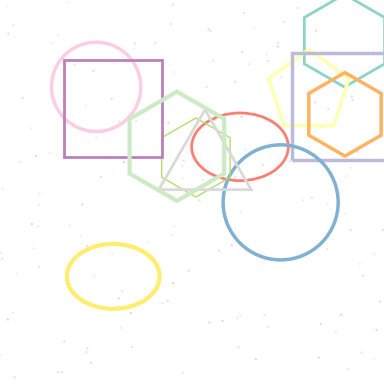[{"shape": "hexagon", "thickness": 2, "radius": 0.6, "center": [0.895, 0.894]}, {"shape": "pentagon", "thickness": 2.5, "radius": 0.55, "center": [0.802, 0.762]}, {"shape": "square", "thickness": 2.5, "radius": 0.69, "center": [0.898, 0.723]}, {"shape": "oval", "thickness": 2, "radius": 0.63, "center": [0.623, 0.619]}, {"shape": "circle", "thickness": 2.5, "radius": 0.75, "center": [0.729, 0.474]}, {"shape": "hexagon", "thickness": 2.5, "radius": 0.54, "center": [0.896, 0.703]}, {"shape": "hexagon", "thickness": 1, "radius": 0.51, "center": [0.509, 0.591]}, {"shape": "circle", "thickness": 2.5, "radius": 0.58, "center": [0.25, 0.774]}, {"shape": "triangle", "thickness": 2, "radius": 0.69, "center": [0.532, 0.577]}, {"shape": "square", "thickness": 2, "radius": 0.63, "center": [0.294, 0.718]}, {"shape": "hexagon", "thickness": 3, "radius": 0.71, "center": [0.46, 0.62]}, {"shape": "oval", "thickness": 3, "radius": 0.6, "center": [0.294, 0.282]}]